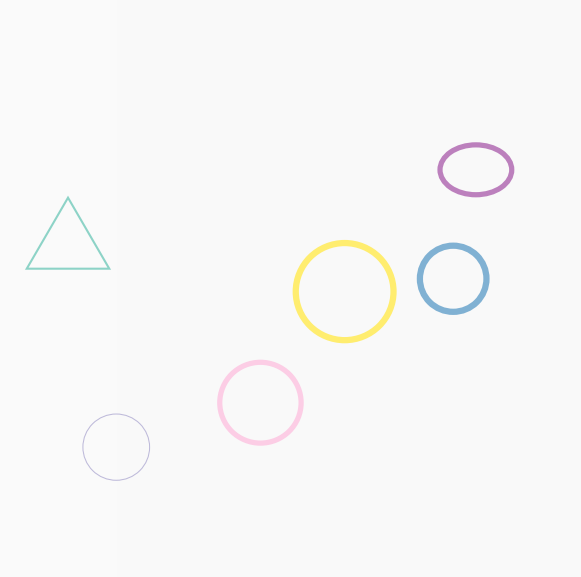[{"shape": "triangle", "thickness": 1, "radius": 0.41, "center": [0.117, 0.575]}, {"shape": "circle", "thickness": 0.5, "radius": 0.29, "center": [0.2, 0.225]}, {"shape": "circle", "thickness": 3, "radius": 0.29, "center": [0.78, 0.516]}, {"shape": "circle", "thickness": 2.5, "radius": 0.35, "center": [0.448, 0.302]}, {"shape": "oval", "thickness": 2.5, "radius": 0.31, "center": [0.819, 0.705]}, {"shape": "circle", "thickness": 3, "radius": 0.42, "center": [0.593, 0.494]}]